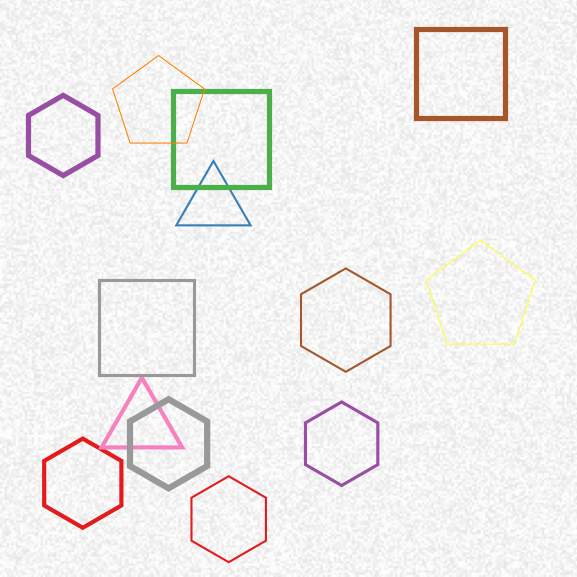[{"shape": "hexagon", "thickness": 1, "radius": 0.37, "center": [0.396, 0.1]}, {"shape": "hexagon", "thickness": 2, "radius": 0.39, "center": [0.143, 0.162]}, {"shape": "triangle", "thickness": 1, "radius": 0.37, "center": [0.37, 0.646]}, {"shape": "square", "thickness": 2.5, "radius": 0.42, "center": [0.382, 0.758]}, {"shape": "hexagon", "thickness": 2.5, "radius": 0.35, "center": [0.109, 0.765]}, {"shape": "hexagon", "thickness": 1.5, "radius": 0.36, "center": [0.592, 0.231]}, {"shape": "pentagon", "thickness": 0.5, "radius": 0.42, "center": [0.275, 0.819]}, {"shape": "pentagon", "thickness": 0.5, "radius": 0.5, "center": [0.832, 0.484]}, {"shape": "square", "thickness": 2.5, "radius": 0.39, "center": [0.798, 0.872]}, {"shape": "hexagon", "thickness": 1, "radius": 0.45, "center": [0.599, 0.445]}, {"shape": "triangle", "thickness": 2, "radius": 0.4, "center": [0.246, 0.265]}, {"shape": "square", "thickness": 1.5, "radius": 0.41, "center": [0.253, 0.432]}, {"shape": "hexagon", "thickness": 3, "radius": 0.39, "center": [0.292, 0.231]}]